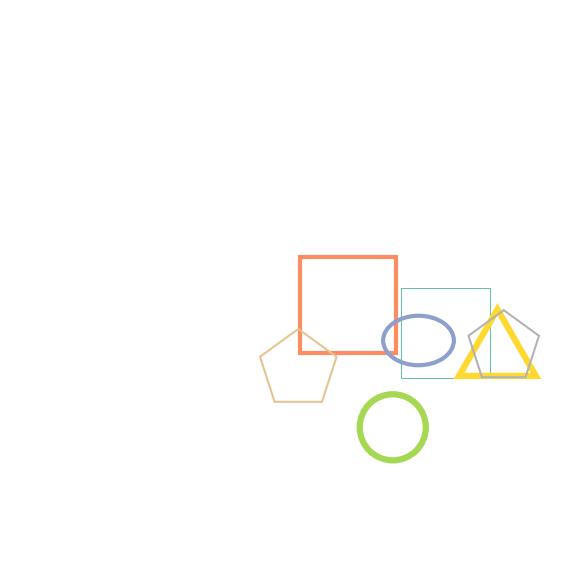[{"shape": "square", "thickness": 0.5, "radius": 0.39, "center": [0.772, 0.423]}, {"shape": "square", "thickness": 2, "radius": 0.42, "center": [0.602, 0.471]}, {"shape": "oval", "thickness": 2, "radius": 0.31, "center": [0.725, 0.41]}, {"shape": "circle", "thickness": 3, "radius": 0.29, "center": [0.68, 0.259]}, {"shape": "triangle", "thickness": 3, "radius": 0.38, "center": [0.861, 0.387]}, {"shape": "pentagon", "thickness": 1, "radius": 0.35, "center": [0.517, 0.36]}, {"shape": "pentagon", "thickness": 1, "radius": 0.32, "center": [0.872, 0.398]}]